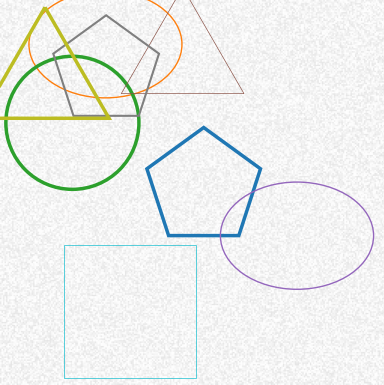[{"shape": "pentagon", "thickness": 2.5, "radius": 0.78, "center": [0.529, 0.514]}, {"shape": "oval", "thickness": 1, "radius": 0.99, "center": [0.274, 0.885]}, {"shape": "circle", "thickness": 2.5, "radius": 0.86, "center": [0.188, 0.681]}, {"shape": "oval", "thickness": 1, "radius": 0.99, "center": [0.771, 0.388]}, {"shape": "triangle", "thickness": 0.5, "radius": 0.92, "center": [0.474, 0.849]}, {"shape": "pentagon", "thickness": 1.5, "radius": 0.72, "center": [0.276, 0.816]}, {"shape": "triangle", "thickness": 2.5, "radius": 0.96, "center": [0.117, 0.789]}, {"shape": "square", "thickness": 0.5, "radius": 0.86, "center": [0.339, 0.191]}]